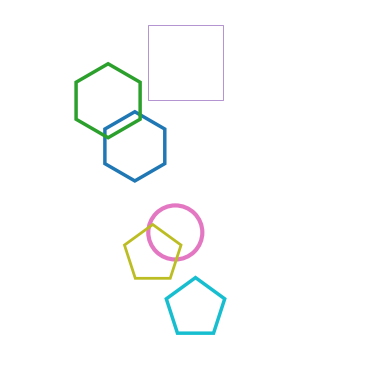[{"shape": "hexagon", "thickness": 2.5, "radius": 0.45, "center": [0.35, 0.62]}, {"shape": "hexagon", "thickness": 2.5, "radius": 0.48, "center": [0.281, 0.738]}, {"shape": "square", "thickness": 0.5, "radius": 0.48, "center": [0.482, 0.838]}, {"shape": "circle", "thickness": 3, "radius": 0.35, "center": [0.455, 0.396]}, {"shape": "pentagon", "thickness": 2, "radius": 0.39, "center": [0.397, 0.34]}, {"shape": "pentagon", "thickness": 2.5, "radius": 0.4, "center": [0.508, 0.199]}]